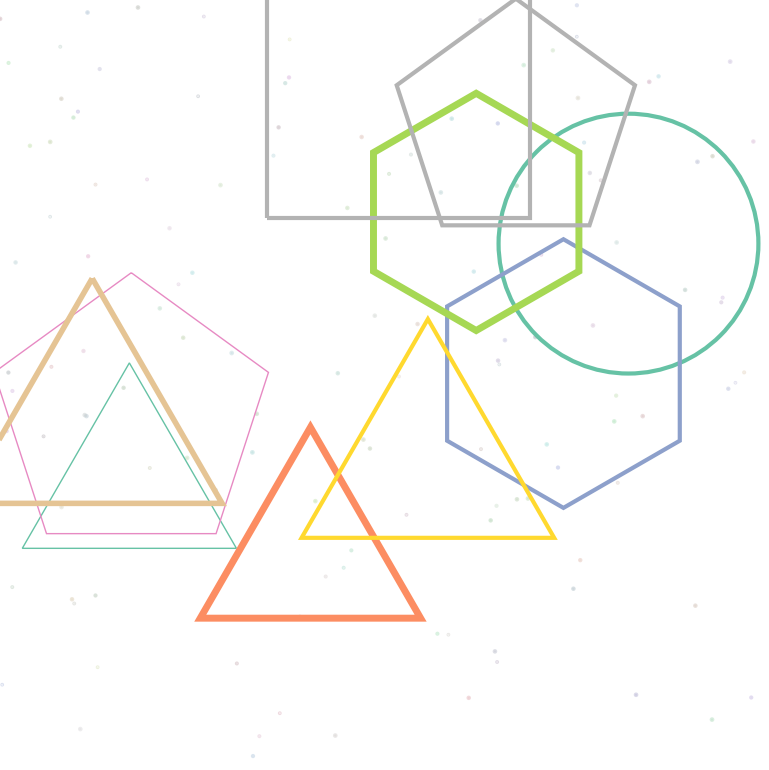[{"shape": "circle", "thickness": 1.5, "radius": 0.84, "center": [0.816, 0.684]}, {"shape": "triangle", "thickness": 0.5, "radius": 0.8, "center": [0.168, 0.368]}, {"shape": "triangle", "thickness": 2.5, "radius": 0.83, "center": [0.403, 0.28]}, {"shape": "hexagon", "thickness": 1.5, "radius": 0.87, "center": [0.732, 0.515]}, {"shape": "pentagon", "thickness": 0.5, "radius": 0.94, "center": [0.171, 0.458]}, {"shape": "hexagon", "thickness": 2.5, "radius": 0.77, "center": [0.618, 0.725]}, {"shape": "triangle", "thickness": 1.5, "radius": 0.95, "center": [0.556, 0.396]}, {"shape": "triangle", "thickness": 2, "radius": 0.97, "center": [0.12, 0.444]}, {"shape": "pentagon", "thickness": 1.5, "radius": 0.81, "center": [0.67, 0.839]}, {"shape": "square", "thickness": 1.5, "radius": 0.86, "center": [0.517, 0.888]}]